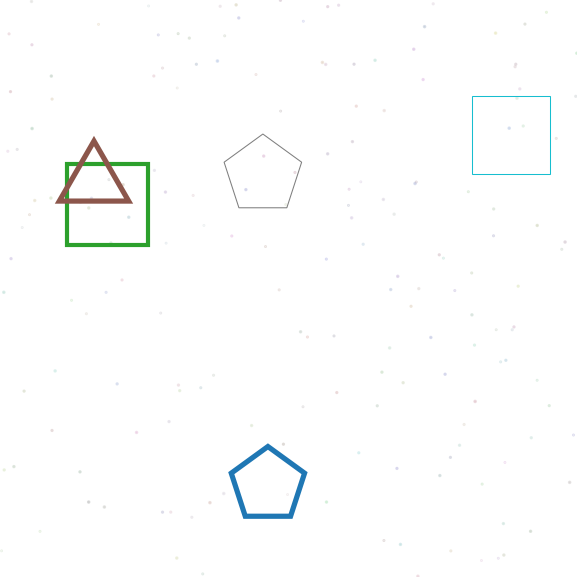[{"shape": "pentagon", "thickness": 2.5, "radius": 0.33, "center": [0.464, 0.159]}, {"shape": "square", "thickness": 2, "radius": 0.35, "center": [0.186, 0.645]}, {"shape": "triangle", "thickness": 2.5, "radius": 0.35, "center": [0.163, 0.686]}, {"shape": "pentagon", "thickness": 0.5, "radius": 0.35, "center": [0.455, 0.696]}, {"shape": "square", "thickness": 0.5, "radius": 0.34, "center": [0.886, 0.765]}]